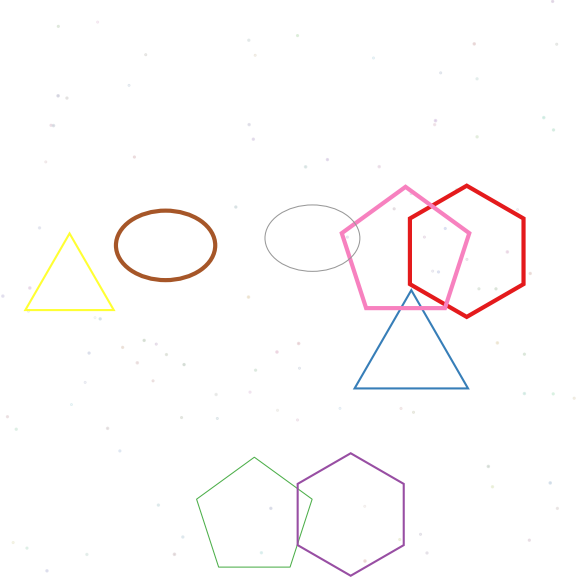[{"shape": "hexagon", "thickness": 2, "radius": 0.57, "center": [0.808, 0.564]}, {"shape": "triangle", "thickness": 1, "radius": 0.57, "center": [0.712, 0.383]}, {"shape": "pentagon", "thickness": 0.5, "radius": 0.53, "center": [0.44, 0.102]}, {"shape": "hexagon", "thickness": 1, "radius": 0.53, "center": [0.607, 0.108]}, {"shape": "triangle", "thickness": 1, "radius": 0.44, "center": [0.12, 0.506]}, {"shape": "oval", "thickness": 2, "radius": 0.43, "center": [0.287, 0.574]}, {"shape": "pentagon", "thickness": 2, "radius": 0.58, "center": [0.702, 0.559]}, {"shape": "oval", "thickness": 0.5, "radius": 0.41, "center": [0.541, 0.587]}]